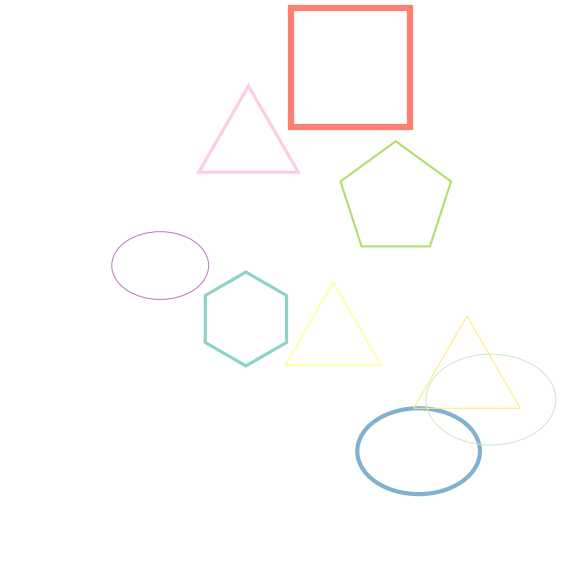[{"shape": "hexagon", "thickness": 1.5, "radius": 0.41, "center": [0.426, 0.447]}, {"shape": "triangle", "thickness": 1, "radius": 0.48, "center": [0.577, 0.415]}, {"shape": "square", "thickness": 3, "radius": 0.52, "center": [0.607, 0.882]}, {"shape": "oval", "thickness": 2, "radius": 0.53, "center": [0.725, 0.218]}, {"shape": "pentagon", "thickness": 1, "radius": 0.5, "center": [0.685, 0.654]}, {"shape": "triangle", "thickness": 1.5, "radius": 0.5, "center": [0.43, 0.751]}, {"shape": "oval", "thickness": 0.5, "radius": 0.42, "center": [0.277, 0.539]}, {"shape": "oval", "thickness": 0.5, "radius": 0.56, "center": [0.85, 0.307]}, {"shape": "triangle", "thickness": 0.5, "radius": 0.53, "center": [0.809, 0.345]}]